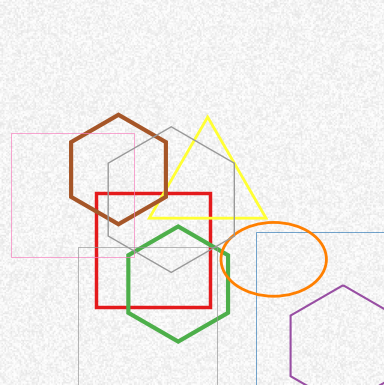[{"shape": "square", "thickness": 2.5, "radius": 0.74, "center": [0.397, 0.351]}, {"shape": "square", "thickness": 0.5, "radius": 1.0, "center": [0.865, 0.198]}, {"shape": "hexagon", "thickness": 3, "radius": 0.75, "center": [0.463, 0.262]}, {"shape": "hexagon", "thickness": 1.5, "radius": 0.79, "center": [0.891, 0.102]}, {"shape": "oval", "thickness": 2, "radius": 0.68, "center": [0.711, 0.326]}, {"shape": "triangle", "thickness": 2, "radius": 0.88, "center": [0.539, 0.521]}, {"shape": "hexagon", "thickness": 3, "radius": 0.71, "center": [0.308, 0.56]}, {"shape": "square", "thickness": 0.5, "radius": 0.8, "center": [0.188, 0.493]}, {"shape": "hexagon", "thickness": 1, "radius": 0.95, "center": [0.445, 0.482]}, {"shape": "square", "thickness": 0.5, "radius": 0.9, "center": [0.384, 0.177]}]